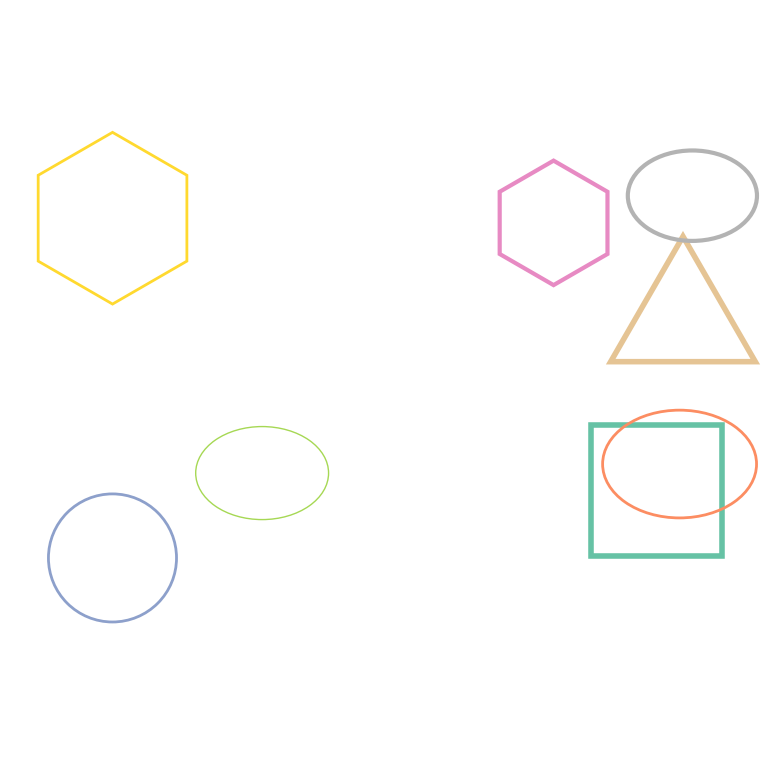[{"shape": "square", "thickness": 2, "radius": 0.43, "center": [0.853, 0.363]}, {"shape": "oval", "thickness": 1, "radius": 0.5, "center": [0.883, 0.397]}, {"shape": "circle", "thickness": 1, "radius": 0.42, "center": [0.146, 0.275]}, {"shape": "hexagon", "thickness": 1.5, "radius": 0.4, "center": [0.719, 0.711]}, {"shape": "oval", "thickness": 0.5, "radius": 0.43, "center": [0.34, 0.386]}, {"shape": "hexagon", "thickness": 1, "radius": 0.56, "center": [0.146, 0.717]}, {"shape": "triangle", "thickness": 2, "radius": 0.54, "center": [0.887, 0.584]}, {"shape": "oval", "thickness": 1.5, "radius": 0.42, "center": [0.899, 0.746]}]